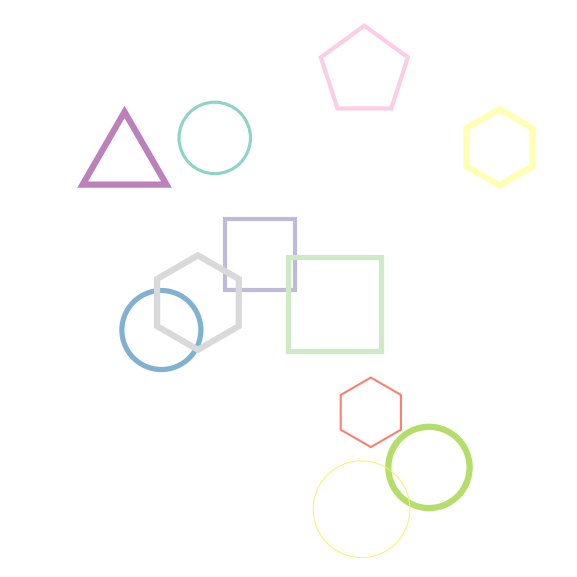[{"shape": "circle", "thickness": 1.5, "radius": 0.31, "center": [0.372, 0.76]}, {"shape": "hexagon", "thickness": 3, "radius": 0.33, "center": [0.865, 0.744]}, {"shape": "square", "thickness": 2, "radius": 0.31, "center": [0.45, 0.558]}, {"shape": "hexagon", "thickness": 1, "radius": 0.3, "center": [0.642, 0.285]}, {"shape": "circle", "thickness": 2.5, "radius": 0.34, "center": [0.279, 0.428]}, {"shape": "circle", "thickness": 3, "radius": 0.35, "center": [0.743, 0.19]}, {"shape": "pentagon", "thickness": 2, "radius": 0.4, "center": [0.631, 0.875]}, {"shape": "hexagon", "thickness": 3, "radius": 0.41, "center": [0.343, 0.475]}, {"shape": "triangle", "thickness": 3, "radius": 0.42, "center": [0.216, 0.721]}, {"shape": "square", "thickness": 2.5, "radius": 0.41, "center": [0.579, 0.473]}, {"shape": "circle", "thickness": 0.5, "radius": 0.42, "center": [0.626, 0.117]}]